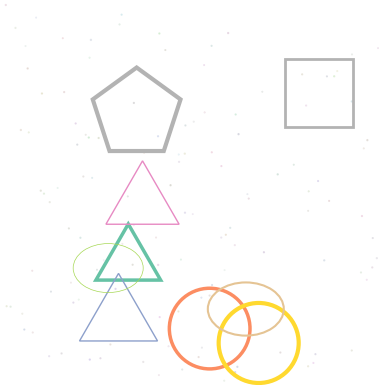[{"shape": "triangle", "thickness": 2.5, "radius": 0.49, "center": [0.333, 0.321]}, {"shape": "circle", "thickness": 2.5, "radius": 0.52, "center": [0.545, 0.147]}, {"shape": "triangle", "thickness": 1, "radius": 0.59, "center": [0.308, 0.173]}, {"shape": "triangle", "thickness": 1, "radius": 0.55, "center": [0.37, 0.472]}, {"shape": "oval", "thickness": 0.5, "radius": 0.45, "center": [0.281, 0.304]}, {"shape": "circle", "thickness": 3, "radius": 0.52, "center": [0.672, 0.109]}, {"shape": "oval", "thickness": 1.5, "radius": 0.49, "center": [0.638, 0.197]}, {"shape": "square", "thickness": 2, "radius": 0.44, "center": [0.829, 0.758]}, {"shape": "pentagon", "thickness": 3, "radius": 0.6, "center": [0.355, 0.705]}]